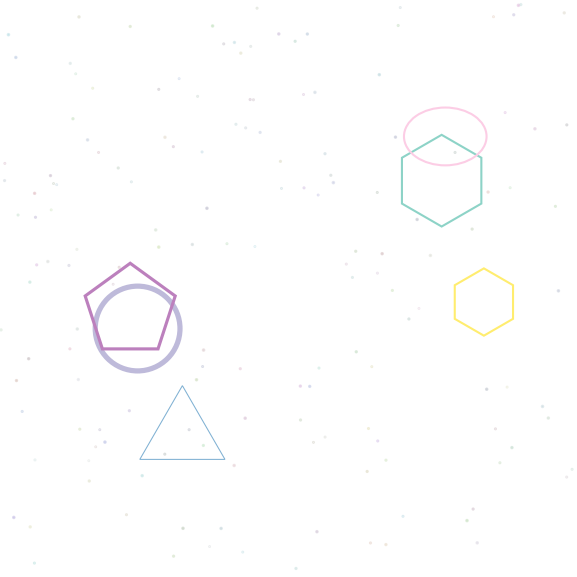[{"shape": "hexagon", "thickness": 1, "radius": 0.4, "center": [0.765, 0.686]}, {"shape": "circle", "thickness": 2.5, "radius": 0.37, "center": [0.238, 0.43]}, {"shape": "triangle", "thickness": 0.5, "radius": 0.43, "center": [0.316, 0.246]}, {"shape": "oval", "thickness": 1, "radius": 0.36, "center": [0.771, 0.763]}, {"shape": "pentagon", "thickness": 1.5, "radius": 0.41, "center": [0.225, 0.461]}, {"shape": "hexagon", "thickness": 1, "radius": 0.29, "center": [0.838, 0.476]}]